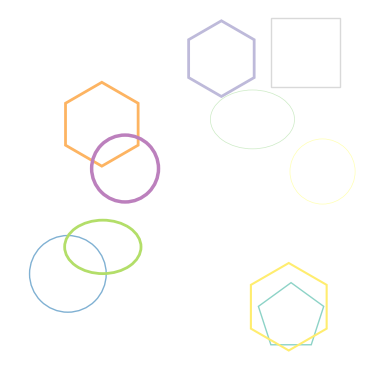[{"shape": "pentagon", "thickness": 1, "radius": 0.45, "center": [0.756, 0.177]}, {"shape": "circle", "thickness": 0.5, "radius": 0.42, "center": [0.838, 0.555]}, {"shape": "hexagon", "thickness": 2, "radius": 0.49, "center": [0.575, 0.848]}, {"shape": "circle", "thickness": 1, "radius": 0.5, "center": [0.176, 0.289]}, {"shape": "hexagon", "thickness": 2, "radius": 0.54, "center": [0.264, 0.677]}, {"shape": "oval", "thickness": 2, "radius": 0.5, "center": [0.267, 0.359]}, {"shape": "square", "thickness": 1, "radius": 0.45, "center": [0.792, 0.862]}, {"shape": "circle", "thickness": 2.5, "radius": 0.43, "center": [0.325, 0.562]}, {"shape": "oval", "thickness": 0.5, "radius": 0.55, "center": [0.656, 0.69]}, {"shape": "hexagon", "thickness": 1.5, "radius": 0.57, "center": [0.75, 0.203]}]